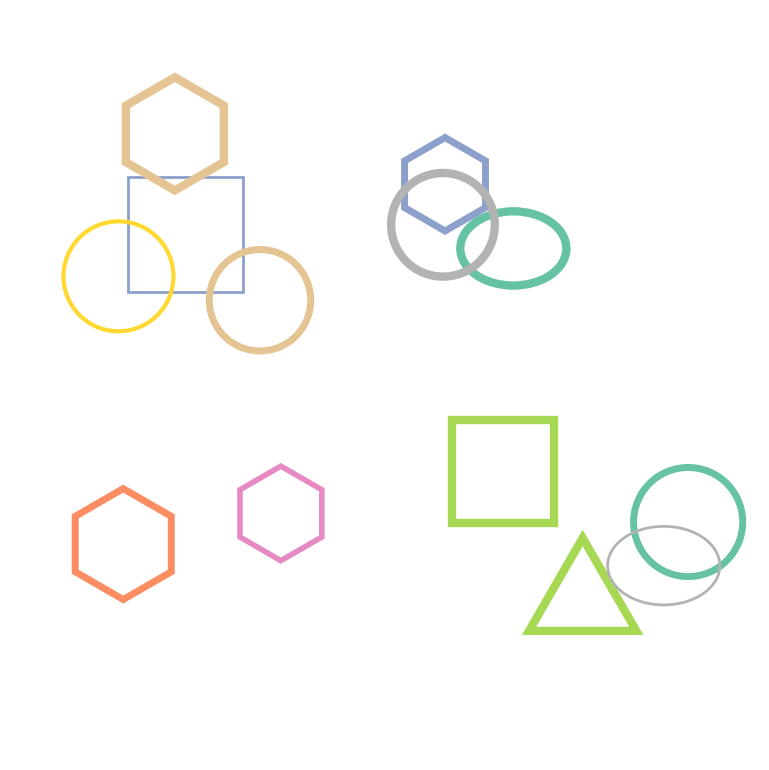[{"shape": "oval", "thickness": 3, "radius": 0.34, "center": [0.667, 0.677]}, {"shape": "circle", "thickness": 2.5, "radius": 0.35, "center": [0.894, 0.322]}, {"shape": "hexagon", "thickness": 2.5, "radius": 0.36, "center": [0.16, 0.293]}, {"shape": "hexagon", "thickness": 2.5, "radius": 0.3, "center": [0.578, 0.761]}, {"shape": "square", "thickness": 1, "radius": 0.38, "center": [0.241, 0.696]}, {"shape": "hexagon", "thickness": 2, "radius": 0.31, "center": [0.365, 0.333]}, {"shape": "triangle", "thickness": 3, "radius": 0.4, "center": [0.757, 0.221]}, {"shape": "square", "thickness": 3, "radius": 0.33, "center": [0.653, 0.388]}, {"shape": "circle", "thickness": 1.5, "radius": 0.36, "center": [0.154, 0.641]}, {"shape": "circle", "thickness": 2.5, "radius": 0.33, "center": [0.338, 0.61]}, {"shape": "hexagon", "thickness": 3, "radius": 0.37, "center": [0.227, 0.826]}, {"shape": "circle", "thickness": 3, "radius": 0.34, "center": [0.575, 0.708]}, {"shape": "oval", "thickness": 1, "radius": 0.36, "center": [0.862, 0.265]}]